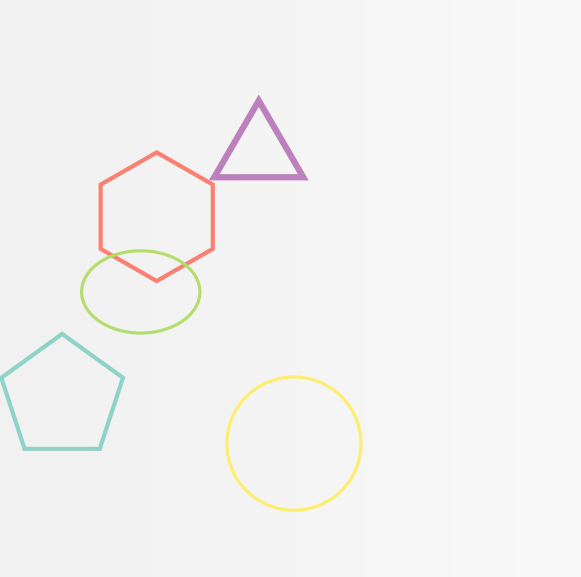[{"shape": "pentagon", "thickness": 2, "radius": 0.55, "center": [0.107, 0.311]}, {"shape": "hexagon", "thickness": 2, "radius": 0.56, "center": [0.27, 0.624]}, {"shape": "oval", "thickness": 1.5, "radius": 0.51, "center": [0.242, 0.494]}, {"shape": "triangle", "thickness": 3, "radius": 0.44, "center": [0.445, 0.736]}, {"shape": "circle", "thickness": 1.5, "radius": 0.58, "center": [0.506, 0.231]}]